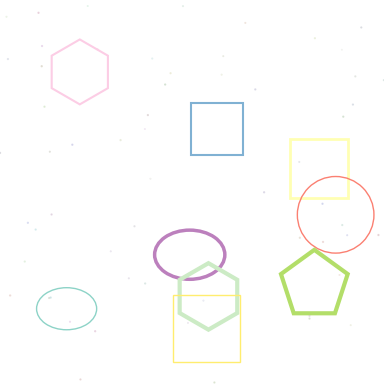[{"shape": "oval", "thickness": 1, "radius": 0.39, "center": [0.173, 0.198]}, {"shape": "square", "thickness": 2, "radius": 0.38, "center": [0.829, 0.563]}, {"shape": "circle", "thickness": 1, "radius": 0.5, "center": [0.872, 0.442]}, {"shape": "square", "thickness": 1.5, "radius": 0.34, "center": [0.564, 0.664]}, {"shape": "pentagon", "thickness": 3, "radius": 0.46, "center": [0.816, 0.26]}, {"shape": "hexagon", "thickness": 1.5, "radius": 0.42, "center": [0.207, 0.813]}, {"shape": "oval", "thickness": 2.5, "radius": 0.46, "center": [0.493, 0.338]}, {"shape": "hexagon", "thickness": 3, "radius": 0.43, "center": [0.541, 0.23]}, {"shape": "square", "thickness": 1, "radius": 0.43, "center": [0.536, 0.147]}]